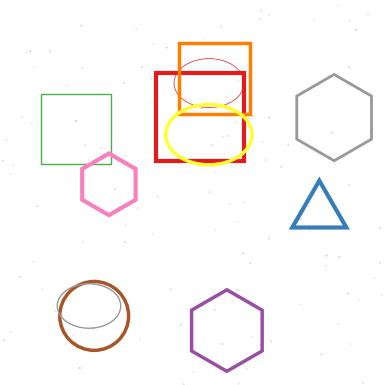[{"shape": "oval", "thickness": 0.5, "radius": 0.45, "center": [0.543, 0.784]}, {"shape": "square", "thickness": 3, "radius": 0.57, "center": [0.519, 0.695]}, {"shape": "triangle", "thickness": 3, "radius": 0.41, "center": [0.829, 0.45]}, {"shape": "square", "thickness": 1, "radius": 0.46, "center": [0.197, 0.665]}, {"shape": "hexagon", "thickness": 2.5, "radius": 0.53, "center": [0.589, 0.141]}, {"shape": "square", "thickness": 2.5, "radius": 0.46, "center": [0.557, 0.796]}, {"shape": "oval", "thickness": 2.5, "radius": 0.56, "center": [0.542, 0.65]}, {"shape": "circle", "thickness": 2.5, "radius": 0.45, "center": [0.245, 0.179]}, {"shape": "hexagon", "thickness": 3, "radius": 0.4, "center": [0.283, 0.521]}, {"shape": "oval", "thickness": 1, "radius": 0.41, "center": [0.231, 0.205]}, {"shape": "hexagon", "thickness": 2, "radius": 0.56, "center": [0.868, 0.695]}]